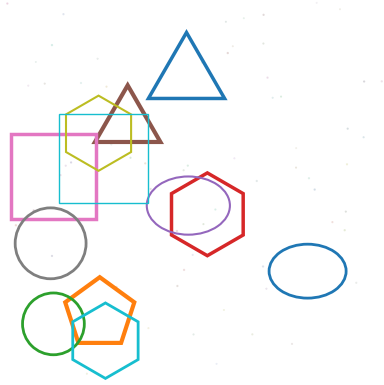[{"shape": "triangle", "thickness": 2.5, "radius": 0.57, "center": [0.484, 0.801]}, {"shape": "oval", "thickness": 2, "radius": 0.5, "center": [0.799, 0.296]}, {"shape": "pentagon", "thickness": 3, "radius": 0.47, "center": [0.259, 0.186]}, {"shape": "circle", "thickness": 2, "radius": 0.4, "center": [0.139, 0.159]}, {"shape": "hexagon", "thickness": 2.5, "radius": 0.54, "center": [0.539, 0.443]}, {"shape": "oval", "thickness": 1.5, "radius": 0.54, "center": [0.489, 0.466]}, {"shape": "triangle", "thickness": 3, "radius": 0.49, "center": [0.332, 0.68]}, {"shape": "square", "thickness": 2.5, "radius": 0.55, "center": [0.14, 0.542]}, {"shape": "circle", "thickness": 2, "radius": 0.46, "center": [0.131, 0.368]}, {"shape": "hexagon", "thickness": 1.5, "radius": 0.49, "center": [0.256, 0.654]}, {"shape": "hexagon", "thickness": 2, "radius": 0.49, "center": [0.274, 0.115]}, {"shape": "square", "thickness": 1, "radius": 0.58, "center": [0.268, 0.589]}]